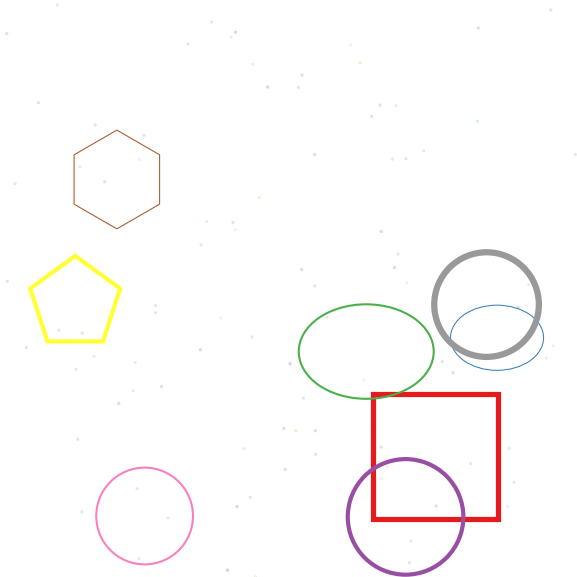[{"shape": "square", "thickness": 2.5, "radius": 0.54, "center": [0.754, 0.209]}, {"shape": "oval", "thickness": 0.5, "radius": 0.4, "center": [0.861, 0.414]}, {"shape": "oval", "thickness": 1, "radius": 0.58, "center": [0.634, 0.39]}, {"shape": "circle", "thickness": 2, "radius": 0.5, "center": [0.702, 0.104]}, {"shape": "pentagon", "thickness": 2, "radius": 0.41, "center": [0.13, 0.474]}, {"shape": "hexagon", "thickness": 0.5, "radius": 0.43, "center": [0.202, 0.688]}, {"shape": "circle", "thickness": 1, "radius": 0.42, "center": [0.25, 0.106]}, {"shape": "circle", "thickness": 3, "radius": 0.45, "center": [0.843, 0.472]}]